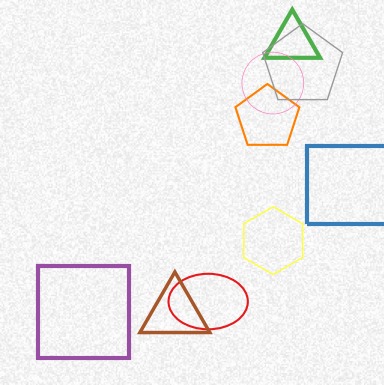[{"shape": "oval", "thickness": 1.5, "radius": 0.51, "center": [0.541, 0.217]}, {"shape": "square", "thickness": 3, "radius": 0.51, "center": [0.9, 0.52]}, {"shape": "triangle", "thickness": 3, "radius": 0.42, "center": [0.759, 0.892]}, {"shape": "square", "thickness": 3, "radius": 0.59, "center": [0.217, 0.19]}, {"shape": "pentagon", "thickness": 1.5, "radius": 0.44, "center": [0.695, 0.695]}, {"shape": "hexagon", "thickness": 1, "radius": 0.44, "center": [0.709, 0.375]}, {"shape": "triangle", "thickness": 2.5, "radius": 0.52, "center": [0.454, 0.189]}, {"shape": "circle", "thickness": 0.5, "radius": 0.4, "center": [0.709, 0.784]}, {"shape": "pentagon", "thickness": 1, "radius": 0.55, "center": [0.786, 0.83]}]